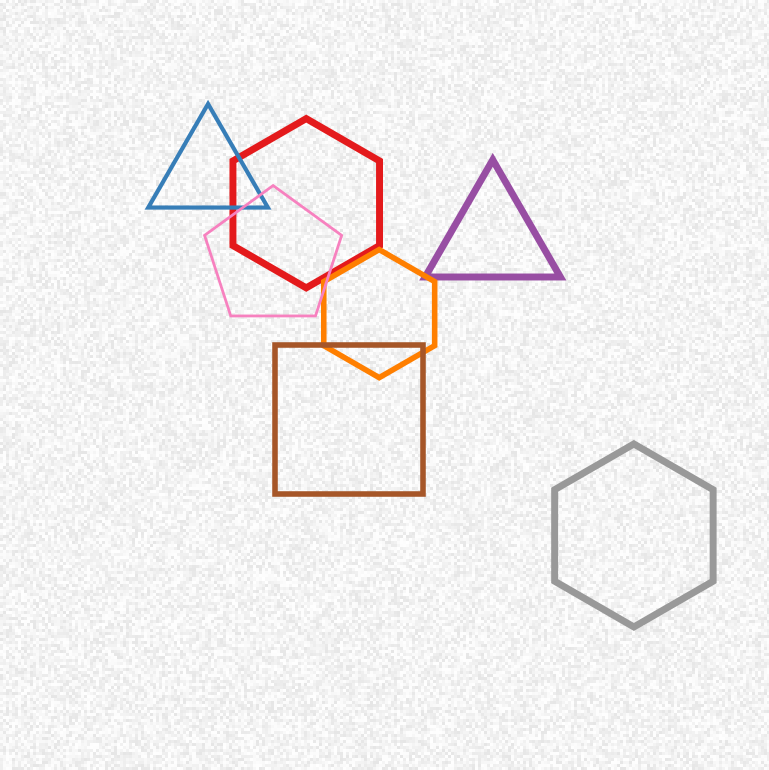[{"shape": "hexagon", "thickness": 2.5, "radius": 0.55, "center": [0.398, 0.736]}, {"shape": "triangle", "thickness": 1.5, "radius": 0.45, "center": [0.27, 0.775]}, {"shape": "triangle", "thickness": 2.5, "radius": 0.51, "center": [0.64, 0.691]}, {"shape": "hexagon", "thickness": 2, "radius": 0.42, "center": [0.492, 0.593]}, {"shape": "square", "thickness": 2, "radius": 0.48, "center": [0.454, 0.455]}, {"shape": "pentagon", "thickness": 1, "radius": 0.47, "center": [0.355, 0.665]}, {"shape": "hexagon", "thickness": 2.5, "radius": 0.59, "center": [0.823, 0.305]}]